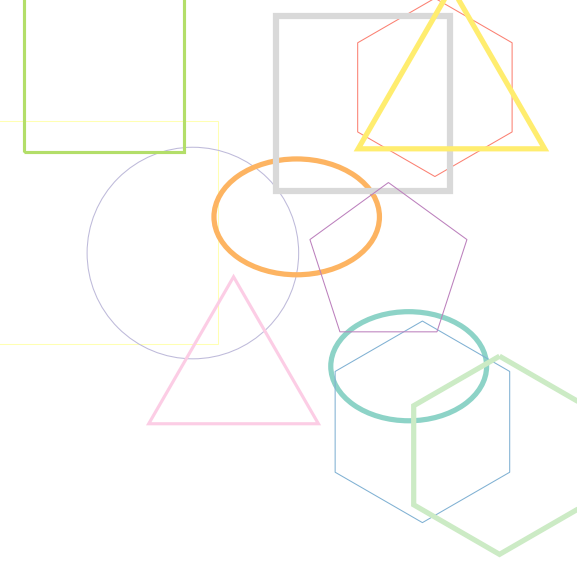[{"shape": "oval", "thickness": 2.5, "radius": 0.67, "center": [0.708, 0.365]}, {"shape": "square", "thickness": 0.5, "radius": 0.96, "center": [0.185, 0.597]}, {"shape": "circle", "thickness": 0.5, "radius": 0.92, "center": [0.334, 0.561]}, {"shape": "hexagon", "thickness": 0.5, "radius": 0.77, "center": [0.753, 0.848]}, {"shape": "hexagon", "thickness": 0.5, "radius": 0.87, "center": [0.731, 0.269]}, {"shape": "oval", "thickness": 2.5, "radius": 0.72, "center": [0.514, 0.624]}, {"shape": "square", "thickness": 1.5, "radius": 0.69, "center": [0.18, 0.874]}, {"shape": "triangle", "thickness": 1.5, "radius": 0.85, "center": [0.404, 0.35]}, {"shape": "square", "thickness": 3, "radius": 0.75, "center": [0.629, 0.82]}, {"shape": "pentagon", "thickness": 0.5, "radius": 0.71, "center": [0.673, 0.54]}, {"shape": "hexagon", "thickness": 2.5, "radius": 0.86, "center": [0.865, 0.211]}, {"shape": "triangle", "thickness": 2.5, "radius": 0.93, "center": [0.782, 0.835]}]